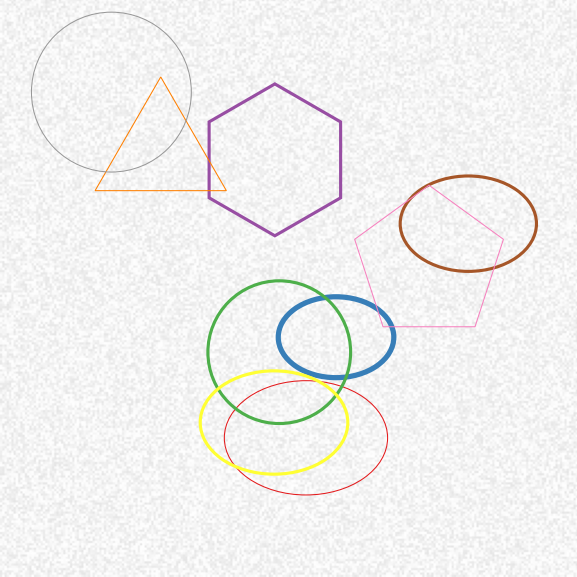[{"shape": "oval", "thickness": 0.5, "radius": 0.71, "center": [0.53, 0.241]}, {"shape": "oval", "thickness": 2.5, "radius": 0.5, "center": [0.582, 0.415]}, {"shape": "circle", "thickness": 1.5, "radius": 0.62, "center": [0.484, 0.389]}, {"shape": "hexagon", "thickness": 1.5, "radius": 0.66, "center": [0.476, 0.722]}, {"shape": "triangle", "thickness": 0.5, "radius": 0.66, "center": [0.278, 0.735]}, {"shape": "oval", "thickness": 1.5, "radius": 0.64, "center": [0.475, 0.268]}, {"shape": "oval", "thickness": 1.5, "radius": 0.59, "center": [0.811, 0.612]}, {"shape": "pentagon", "thickness": 0.5, "radius": 0.68, "center": [0.743, 0.543]}, {"shape": "circle", "thickness": 0.5, "radius": 0.69, "center": [0.193, 0.84]}]